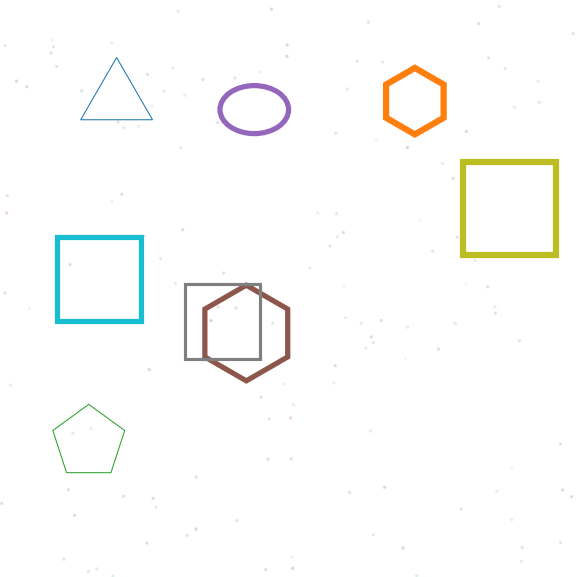[{"shape": "triangle", "thickness": 0.5, "radius": 0.36, "center": [0.202, 0.828]}, {"shape": "hexagon", "thickness": 3, "radius": 0.29, "center": [0.718, 0.824]}, {"shape": "pentagon", "thickness": 0.5, "radius": 0.33, "center": [0.154, 0.234]}, {"shape": "oval", "thickness": 2.5, "radius": 0.3, "center": [0.44, 0.809]}, {"shape": "hexagon", "thickness": 2.5, "radius": 0.41, "center": [0.426, 0.422]}, {"shape": "square", "thickness": 1.5, "radius": 0.32, "center": [0.385, 0.443]}, {"shape": "square", "thickness": 3, "radius": 0.4, "center": [0.882, 0.637]}, {"shape": "square", "thickness": 2.5, "radius": 0.37, "center": [0.171, 0.516]}]